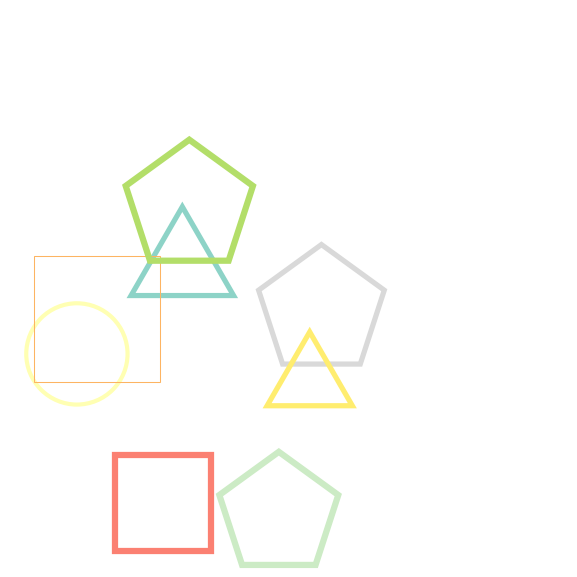[{"shape": "triangle", "thickness": 2.5, "radius": 0.51, "center": [0.316, 0.539]}, {"shape": "circle", "thickness": 2, "radius": 0.44, "center": [0.133, 0.386]}, {"shape": "square", "thickness": 3, "radius": 0.42, "center": [0.282, 0.128]}, {"shape": "square", "thickness": 0.5, "radius": 0.54, "center": [0.168, 0.447]}, {"shape": "pentagon", "thickness": 3, "radius": 0.58, "center": [0.328, 0.641]}, {"shape": "pentagon", "thickness": 2.5, "radius": 0.57, "center": [0.557, 0.461]}, {"shape": "pentagon", "thickness": 3, "radius": 0.54, "center": [0.483, 0.108]}, {"shape": "triangle", "thickness": 2.5, "radius": 0.43, "center": [0.536, 0.339]}]